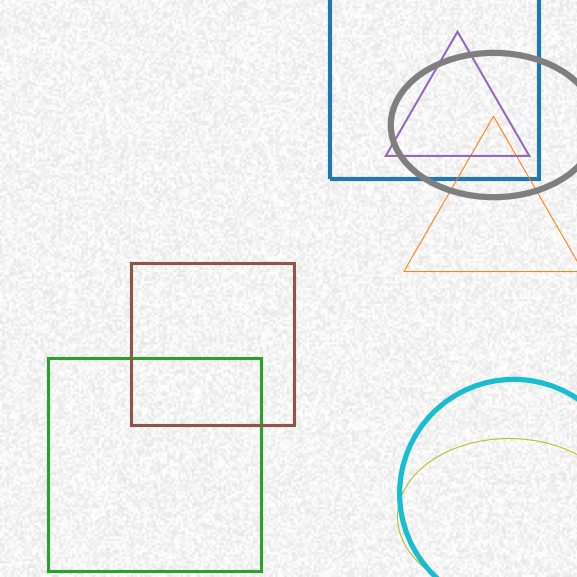[{"shape": "square", "thickness": 2, "radius": 0.9, "center": [0.752, 0.87]}, {"shape": "triangle", "thickness": 0.5, "radius": 0.9, "center": [0.855, 0.619]}, {"shape": "square", "thickness": 1.5, "radius": 0.92, "center": [0.267, 0.195]}, {"shape": "triangle", "thickness": 1, "radius": 0.72, "center": [0.792, 0.801]}, {"shape": "square", "thickness": 1.5, "radius": 0.7, "center": [0.368, 0.404]}, {"shape": "oval", "thickness": 3, "radius": 0.89, "center": [0.855, 0.783]}, {"shape": "oval", "thickness": 0.5, "radius": 0.97, "center": [0.882, 0.104]}, {"shape": "circle", "thickness": 2.5, "radius": 0.99, "center": [0.89, 0.145]}]